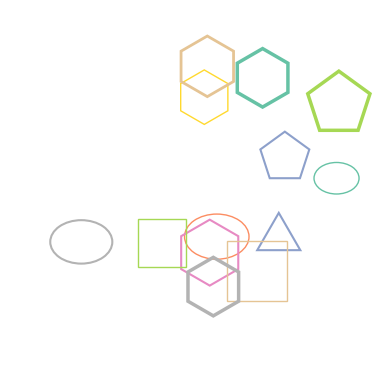[{"shape": "hexagon", "thickness": 2.5, "radius": 0.38, "center": [0.682, 0.798]}, {"shape": "oval", "thickness": 1, "radius": 0.29, "center": [0.874, 0.537]}, {"shape": "oval", "thickness": 1, "radius": 0.42, "center": [0.563, 0.385]}, {"shape": "pentagon", "thickness": 1.5, "radius": 0.33, "center": [0.74, 0.591]}, {"shape": "triangle", "thickness": 1.5, "radius": 0.32, "center": [0.724, 0.382]}, {"shape": "hexagon", "thickness": 1.5, "radius": 0.43, "center": [0.545, 0.344]}, {"shape": "square", "thickness": 1, "radius": 0.31, "center": [0.421, 0.369]}, {"shape": "pentagon", "thickness": 2.5, "radius": 0.42, "center": [0.88, 0.73]}, {"shape": "hexagon", "thickness": 1, "radius": 0.35, "center": [0.531, 0.748]}, {"shape": "hexagon", "thickness": 2, "radius": 0.39, "center": [0.538, 0.828]}, {"shape": "square", "thickness": 1, "radius": 0.39, "center": [0.668, 0.296]}, {"shape": "oval", "thickness": 1.5, "radius": 0.4, "center": [0.211, 0.372]}, {"shape": "hexagon", "thickness": 2.5, "radius": 0.38, "center": [0.554, 0.256]}]